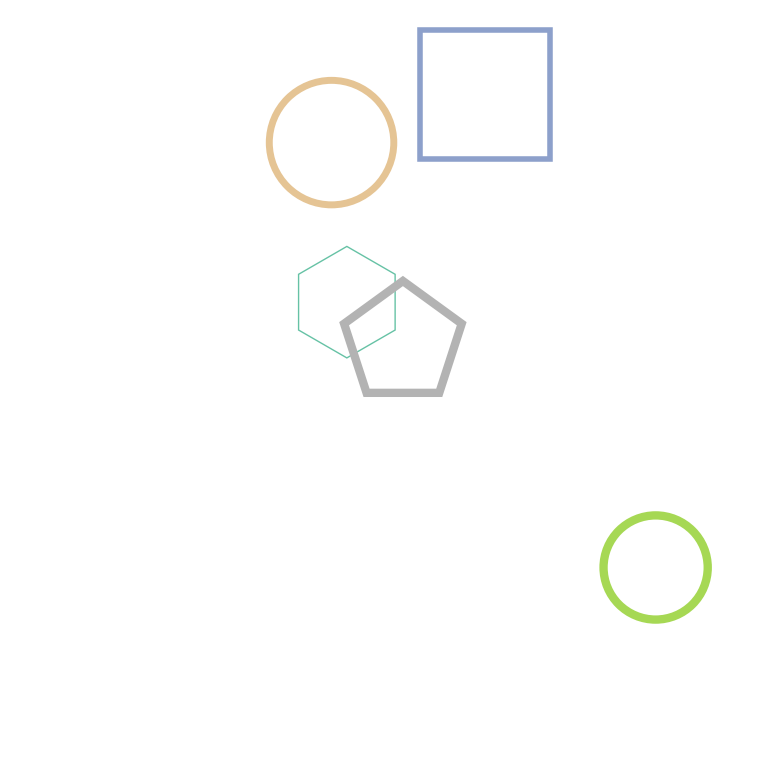[{"shape": "hexagon", "thickness": 0.5, "radius": 0.36, "center": [0.45, 0.608]}, {"shape": "square", "thickness": 2, "radius": 0.42, "center": [0.63, 0.877]}, {"shape": "circle", "thickness": 3, "radius": 0.34, "center": [0.851, 0.263]}, {"shape": "circle", "thickness": 2.5, "radius": 0.4, "center": [0.431, 0.815]}, {"shape": "pentagon", "thickness": 3, "radius": 0.4, "center": [0.523, 0.555]}]